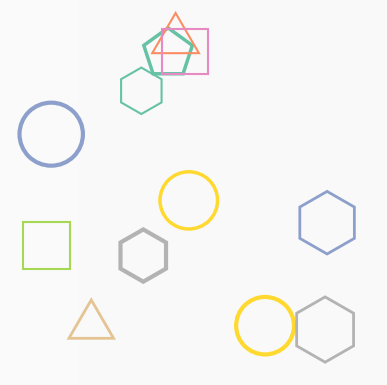[{"shape": "pentagon", "thickness": 2.5, "radius": 0.33, "center": [0.434, 0.862]}, {"shape": "hexagon", "thickness": 1.5, "radius": 0.3, "center": [0.365, 0.764]}, {"shape": "triangle", "thickness": 1.5, "radius": 0.35, "center": [0.453, 0.897]}, {"shape": "hexagon", "thickness": 2, "radius": 0.41, "center": [0.844, 0.422]}, {"shape": "circle", "thickness": 3, "radius": 0.41, "center": [0.132, 0.651]}, {"shape": "square", "thickness": 1.5, "radius": 0.29, "center": [0.478, 0.866]}, {"shape": "square", "thickness": 1.5, "radius": 0.31, "center": [0.119, 0.363]}, {"shape": "circle", "thickness": 3, "radius": 0.37, "center": [0.684, 0.154]}, {"shape": "circle", "thickness": 2.5, "radius": 0.37, "center": [0.487, 0.48]}, {"shape": "triangle", "thickness": 2, "radius": 0.33, "center": [0.235, 0.155]}, {"shape": "hexagon", "thickness": 3, "radius": 0.34, "center": [0.37, 0.336]}, {"shape": "hexagon", "thickness": 2, "radius": 0.42, "center": [0.839, 0.144]}]